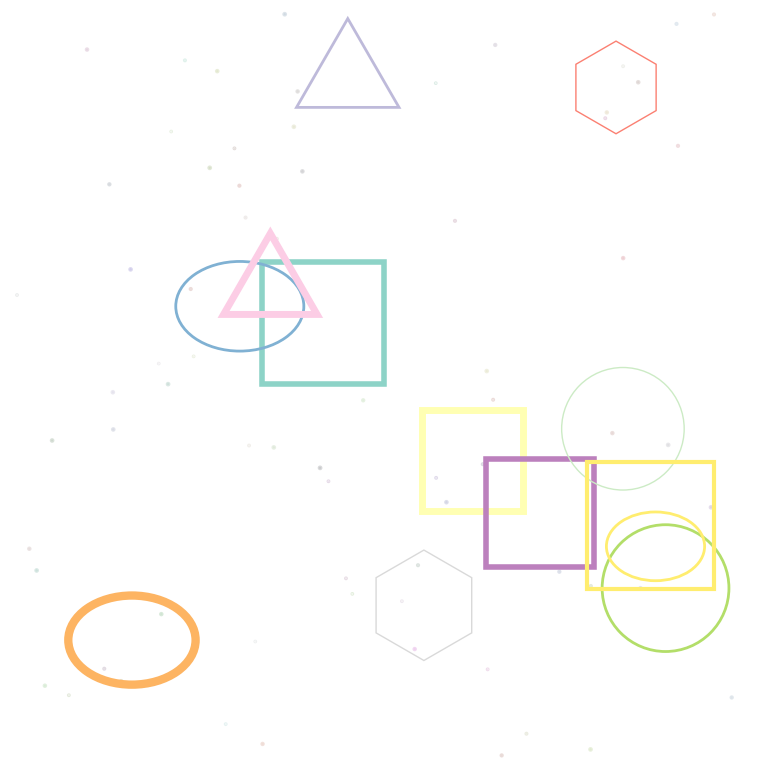[{"shape": "square", "thickness": 2, "radius": 0.4, "center": [0.42, 0.581]}, {"shape": "square", "thickness": 2.5, "radius": 0.33, "center": [0.614, 0.401]}, {"shape": "triangle", "thickness": 1, "radius": 0.38, "center": [0.452, 0.899]}, {"shape": "hexagon", "thickness": 0.5, "radius": 0.3, "center": [0.8, 0.886]}, {"shape": "oval", "thickness": 1, "radius": 0.42, "center": [0.311, 0.602]}, {"shape": "oval", "thickness": 3, "radius": 0.41, "center": [0.171, 0.169]}, {"shape": "circle", "thickness": 1, "radius": 0.41, "center": [0.864, 0.236]}, {"shape": "triangle", "thickness": 2.5, "radius": 0.35, "center": [0.351, 0.627]}, {"shape": "hexagon", "thickness": 0.5, "radius": 0.36, "center": [0.551, 0.214]}, {"shape": "square", "thickness": 2, "radius": 0.35, "center": [0.701, 0.334]}, {"shape": "circle", "thickness": 0.5, "radius": 0.4, "center": [0.809, 0.443]}, {"shape": "square", "thickness": 1.5, "radius": 0.41, "center": [0.845, 0.318]}, {"shape": "oval", "thickness": 1, "radius": 0.32, "center": [0.851, 0.29]}]